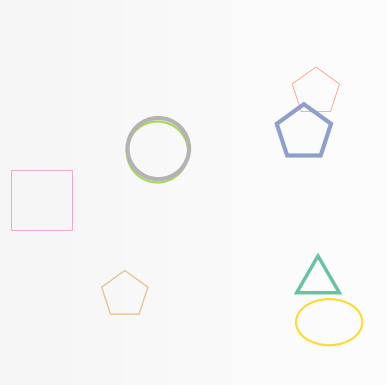[{"shape": "triangle", "thickness": 2.5, "radius": 0.32, "center": [0.821, 0.271]}, {"shape": "pentagon", "thickness": 0.5, "radius": 0.32, "center": [0.815, 0.762]}, {"shape": "pentagon", "thickness": 3, "radius": 0.37, "center": [0.784, 0.656]}, {"shape": "square", "thickness": 0.5, "radius": 0.39, "center": [0.106, 0.48]}, {"shape": "circle", "thickness": 1.5, "radius": 0.4, "center": [0.406, 0.605]}, {"shape": "oval", "thickness": 1.5, "radius": 0.43, "center": [0.85, 0.163]}, {"shape": "pentagon", "thickness": 1, "radius": 0.31, "center": [0.322, 0.235]}, {"shape": "circle", "thickness": 3, "radius": 0.4, "center": [0.409, 0.614]}]